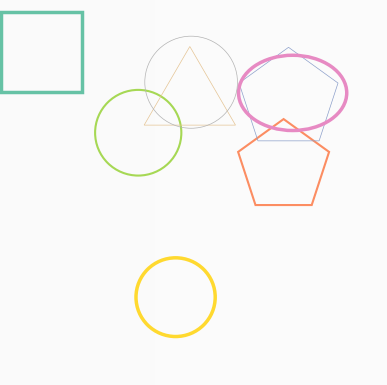[{"shape": "square", "thickness": 2.5, "radius": 0.52, "center": [0.107, 0.865]}, {"shape": "pentagon", "thickness": 1.5, "radius": 0.62, "center": [0.732, 0.567]}, {"shape": "pentagon", "thickness": 0.5, "radius": 0.67, "center": [0.745, 0.743]}, {"shape": "oval", "thickness": 2.5, "radius": 0.7, "center": [0.755, 0.759]}, {"shape": "circle", "thickness": 1.5, "radius": 0.56, "center": [0.357, 0.655]}, {"shape": "circle", "thickness": 2.5, "radius": 0.51, "center": [0.453, 0.228]}, {"shape": "triangle", "thickness": 0.5, "radius": 0.68, "center": [0.49, 0.743]}, {"shape": "circle", "thickness": 0.5, "radius": 0.6, "center": [0.493, 0.786]}]